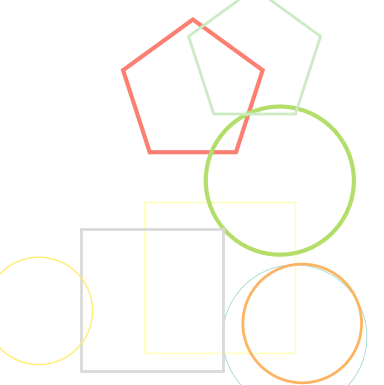[{"shape": "circle", "thickness": 0.5, "radius": 0.94, "center": [0.766, 0.125]}, {"shape": "square", "thickness": 1, "radius": 0.99, "center": [0.57, 0.279]}, {"shape": "pentagon", "thickness": 3, "radius": 0.95, "center": [0.501, 0.759]}, {"shape": "circle", "thickness": 2, "radius": 0.77, "center": [0.785, 0.16]}, {"shape": "circle", "thickness": 3, "radius": 0.96, "center": [0.727, 0.531]}, {"shape": "square", "thickness": 2, "radius": 0.92, "center": [0.395, 0.22]}, {"shape": "pentagon", "thickness": 2, "radius": 0.9, "center": [0.661, 0.85]}, {"shape": "circle", "thickness": 1, "radius": 0.7, "center": [0.101, 0.192]}]